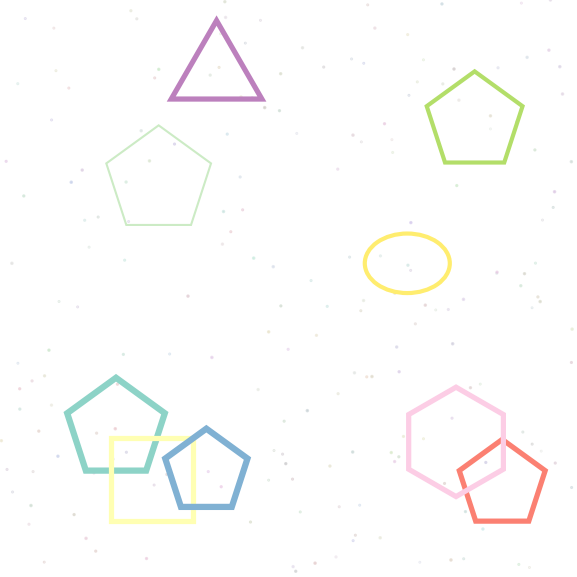[{"shape": "pentagon", "thickness": 3, "radius": 0.44, "center": [0.201, 0.256]}, {"shape": "square", "thickness": 2.5, "radius": 0.36, "center": [0.263, 0.169]}, {"shape": "pentagon", "thickness": 2.5, "radius": 0.39, "center": [0.87, 0.16]}, {"shape": "pentagon", "thickness": 3, "radius": 0.37, "center": [0.357, 0.182]}, {"shape": "pentagon", "thickness": 2, "radius": 0.44, "center": [0.822, 0.788]}, {"shape": "hexagon", "thickness": 2.5, "radius": 0.47, "center": [0.79, 0.234]}, {"shape": "triangle", "thickness": 2.5, "radius": 0.45, "center": [0.375, 0.873]}, {"shape": "pentagon", "thickness": 1, "radius": 0.48, "center": [0.275, 0.687]}, {"shape": "oval", "thickness": 2, "radius": 0.37, "center": [0.705, 0.543]}]